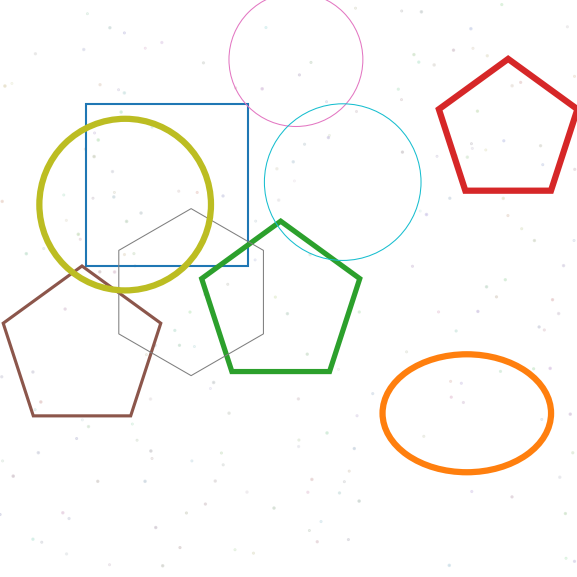[{"shape": "square", "thickness": 1, "radius": 0.7, "center": [0.29, 0.678]}, {"shape": "oval", "thickness": 3, "radius": 0.73, "center": [0.808, 0.284]}, {"shape": "pentagon", "thickness": 2.5, "radius": 0.72, "center": [0.486, 0.472]}, {"shape": "pentagon", "thickness": 3, "radius": 0.63, "center": [0.88, 0.771]}, {"shape": "pentagon", "thickness": 1.5, "radius": 0.72, "center": [0.142, 0.395]}, {"shape": "circle", "thickness": 0.5, "radius": 0.58, "center": [0.512, 0.896]}, {"shape": "hexagon", "thickness": 0.5, "radius": 0.72, "center": [0.331, 0.493]}, {"shape": "circle", "thickness": 3, "radius": 0.74, "center": [0.217, 0.645]}, {"shape": "circle", "thickness": 0.5, "radius": 0.68, "center": [0.593, 0.684]}]